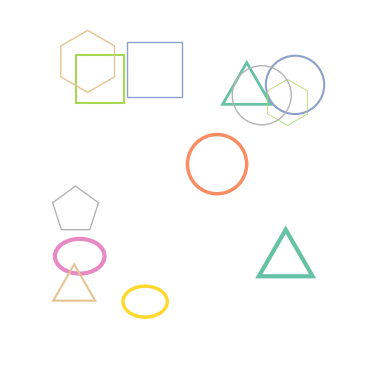[{"shape": "triangle", "thickness": 2, "radius": 0.36, "center": [0.641, 0.765]}, {"shape": "triangle", "thickness": 3, "radius": 0.4, "center": [0.742, 0.323]}, {"shape": "circle", "thickness": 2.5, "radius": 0.38, "center": [0.564, 0.574]}, {"shape": "square", "thickness": 1, "radius": 0.36, "center": [0.401, 0.82]}, {"shape": "circle", "thickness": 1.5, "radius": 0.38, "center": [0.766, 0.779]}, {"shape": "oval", "thickness": 3, "radius": 0.32, "center": [0.207, 0.335]}, {"shape": "square", "thickness": 1.5, "radius": 0.31, "center": [0.26, 0.795]}, {"shape": "hexagon", "thickness": 0.5, "radius": 0.3, "center": [0.747, 0.734]}, {"shape": "oval", "thickness": 2.5, "radius": 0.29, "center": [0.377, 0.216]}, {"shape": "hexagon", "thickness": 1, "radius": 0.4, "center": [0.228, 0.841]}, {"shape": "triangle", "thickness": 1.5, "radius": 0.31, "center": [0.193, 0.251]}, {"shape": "pentagon", "thickness": 1, "radius": 0.31, "center": [0.196, 0.454]}, {"shape": "circle", "thickness": 1, "radius": 0.38, "center": [0.68, 0.752]}]